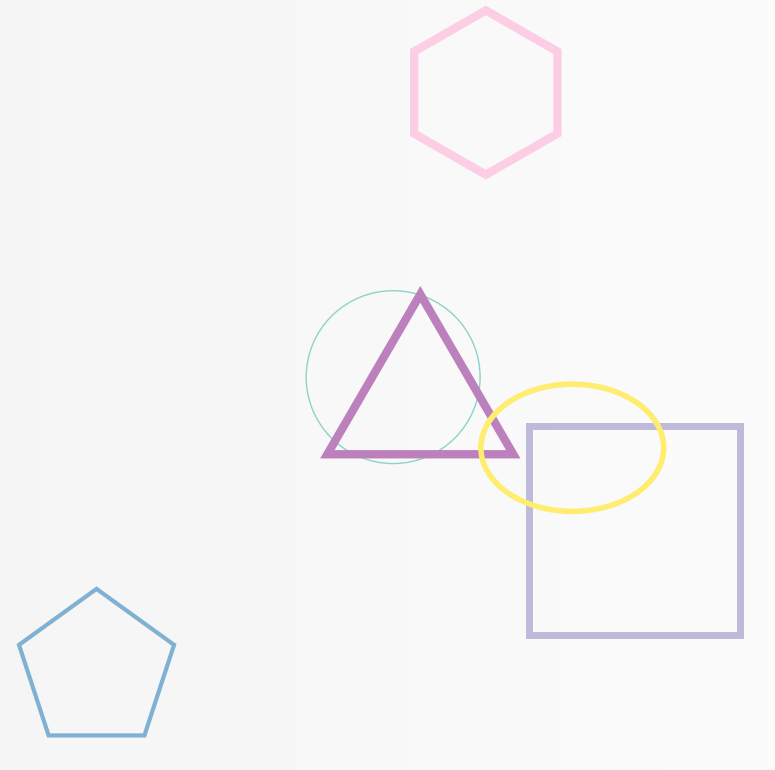[{"shape": "circle", "thickness": 0.5, "radius": 0.56, "center": [0.507, 0.51]}, {"shape": "square", "thickness": 2.5, "radius": 0.68, "center": [0.819, 0.311]}, {"shape": "pentagon", "thickness": 1.5, "radius": 0.53, "center": [0.125, 0.13]}, {"shape": "hexagon", "thickness": 3, "radius": 0.53, "center": [0.627, 0.88]}, {"shape": "triangle", "thickness": 3, "radius": 0.69, "center": [0.542, 0.479]}, {"shape": "oval", "thickness": 2, "radius": 0.59, "center": [0.738, 0.418]}]